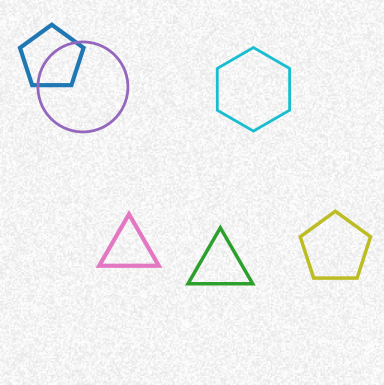[{"shape": "pentagon", "thickness": 3, "radius": 0.43, "center": [0.134, 0.849]}, {"shape": "triangle", "thickness": 2.5, "radius": 0.48, "center": [0.572, 0.311]}, {"shape": "circle", "thickness": 2, "radius": 0.58, "center": [0.215, 0.774]}, {"shape": "triangle", "thickness": 3, "radius": 0.45, "center": [0.335, 0.354]}, {"shape": "pentagon", "thickness": 2.5, "radius": 0.48, "center": [0.871, 0.355]}, {"shape": "hexagon", "thickness": 2, "radius": 0.54, "center": [0.658, 0.768]}]